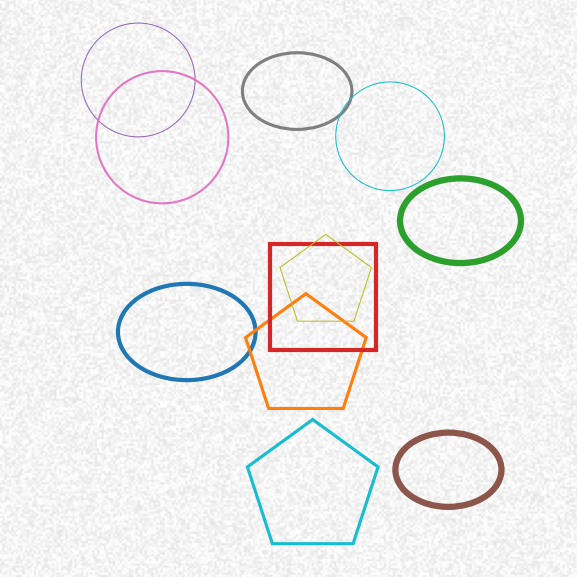[{"shape": "oval", "thickness": 2, "radius": 0.6, "center": [0.323, 0.424]}, {"shape": "pentagon", "thickness": 1.5, "radius": 0.55, "center": [0.53, 0.381]}, {"shape": "oval", "thickness": 3, "radius": 0.52, "center": [0.797, 0.617]}, {"shape": "square", "thickness": 2, "radius": 0.46, "center": [0.559, 0.485]}, {"shape": "circle", "thickness": 0.5, "radius": 0.49, "center": [0.239, 0.861]}, {"shape": "oval", "thickness": 3, "radius": 0.46, "center": [0.777, 0.186]}, {"shape": "circle", "thickness": 1, "radius": 0.57, "center": [0.281, 0.762]}, {"shape": "oval", "thickness": 1.5, "radius": 0.47, "center": [0.515, 0.841]}, {"shape": "pentagon", "thickness": 0.5, "radius": 0.42, "center": [0.564, 0.51]}, {"shape": "circle", "thickness": 0.5, "radius": 0.47, "center": [0.675, 0.763]}, {"shape": "pentagon", "thickness": 1.5, "radius": 0.59, "center": [0.542, 0.154]}]